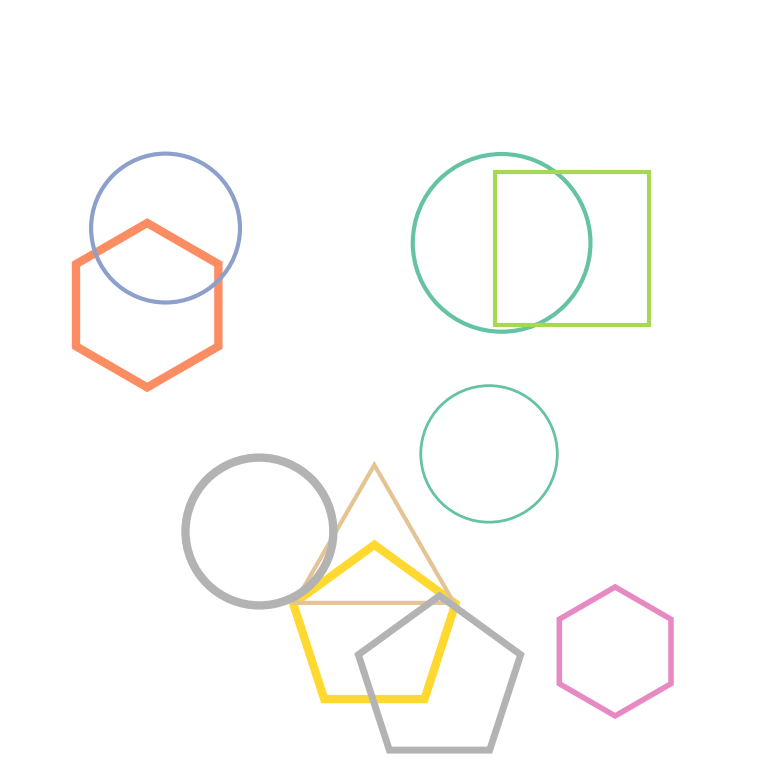[{"shape": "circle", "thickness": 1.5, "radius": 0.58, "center": [0.651, 0.685]}, {"shape": "circle", "thickness": 1, "radius": 0.44, "center": [0.635, 0.41]}, {"shape": "hexagon", "thickness": 3, "radius": 0.53, "center": [0.191, 0.604]}, {"shape": "circle", "thickness": 1.5, "radius": 0.48, "center": [0.215, 0.704]}, {"shape": "hexagon", "thickness": 2, "radius": 0.42, "center": [0.799, 0.154]}, {"shape": "square", "thickness": 1.5, "radius": 0.5, "center": [0.743, 0.677]}, {"shape": "pentagon", "thickness": 3, "radius": 0.55, "center": [0.486, 0.182]}, {"shape": "triangle", "thickness": 1.5, "radius": 0.6, "center": [0.486, 0.277]}, {"shape": "pentagon", "thickness": 2.5, "radius": 0.55, "center": [0.571, 0.115]}, {"shape": "circle", "thickness": 3, "radius": 0.48, "center": [0.337, 0.31]}]